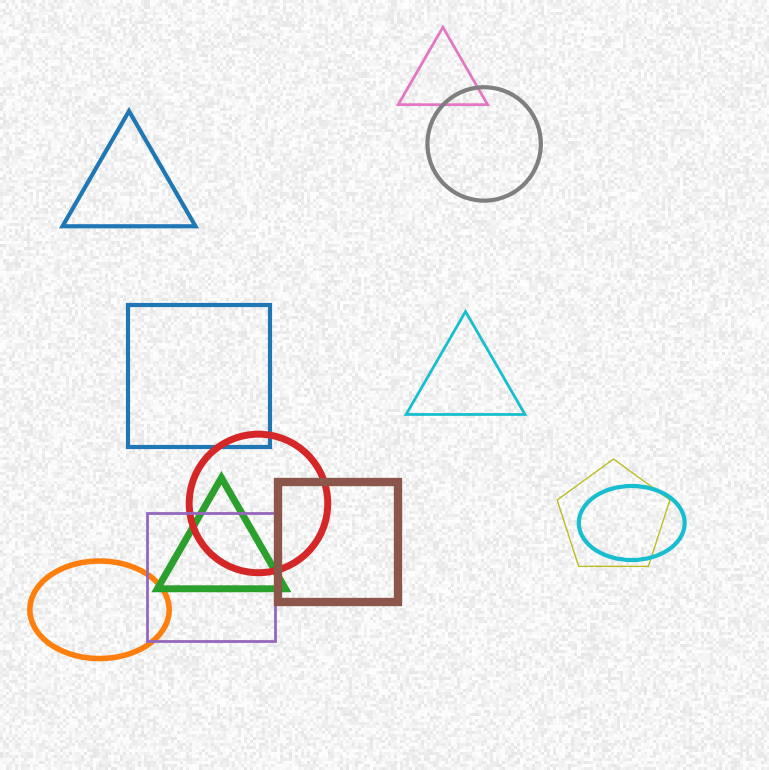[{"shape": "square", "thickness": 1.5, "radius": 0.46, "center": [0.258, 0.512]}, {"shape": "triangle", "thickness": 1.5, "radius": 0.5, "center": [0.168, 0.756]}, {"shape": "oval", "thickness": 2, "radius": 0.45, "center": [0.129, 0.208]}, {"shape": "triangle", "thickness": 2.5, "radius": 0.48, "center": [0.288, 0.283]}, {"shape": "circle", "thickness": 2.5, "radius": 0.45, "center": [0.336, 0.346]}, {"shape": "square", "thickness": 1, "radius": 0.42, "center": [0.274, 0.25]}, {"shape": "square", "thickness": 3, "radius": 0.39, "center": [0.439, 0.296]}, {"shape": "triangle", "thickness": 1, "radius": 0.34, "center": [0.575, 0.898]}, {"shape": "circle", "thickness": 1.5, "radius": 0.37, "center": [0.629, 0.813]}, {"shape": "pentagon", "thickness": 0.5, "radius": 0.39, "center": [0.797, 0.327]}, {"shape": "triangle", "thickness": 1, "radius": 0.45, "center": [0.605, 0.506]}, {"shape": "oval", "thickness": 1.5, "radius": 0.34, "center": [0.82, 0.321]}]